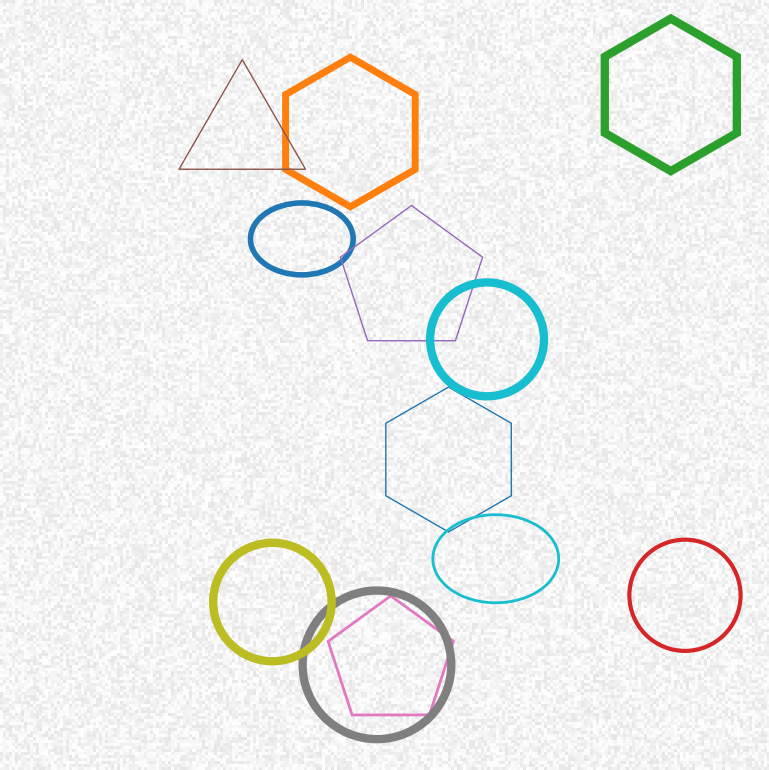[{"shape": "hexagon", "thickness": 0.5, "radius": 0.47, "center": [0.583, 0.403]}, {"shape": "oval", "thickness": 2, "radius": 0.33, "center": [0.392, 0.69]}, {"shape": "hexagon", "thickness": 2.5, "radius": 0.49, "center": [0.455, 0.829]}, {"shape": "hexagon", "thickness": 3, "radius": 0.5, "center": [0.871, 0.877]}, {"shape": "circle", "thickness": 1.5, "radius": 0.36, "center": [0.89, 0.227]}, {"shape": "pentagon", "thickness": 0.5, "radius": 0.49, "center": [0.534, 0.636]}, {"shape": "triangle", "thickness": 0.5, "radius": 0.47, "center": [0.315, 0.828]}, {"shape": "pentagon", "thickness": 1, "radius": 0.43, "center": [0.507, 0.141]}, {"shape": "circle", "thickness": 3, "radius": 0.48, "center": [0.49, 0.137]}, {"shape": "circle", "thickness": 3, "radius": 0.38, "center": [0.354, 0.218]}, {"shape": "oval", "thickness": 1, "radius": 0.41, "center": [0.644, 0.274]}, {"shape": "circle", "thickness": 3, "radius": 0.37, "center": [0.633, 0.559]}]